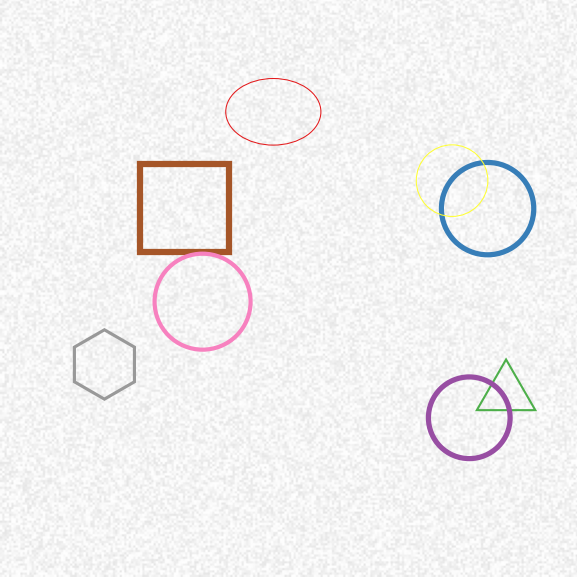[{"shape": "oval", "thickness": 0.5, "radius": 0.41, "center": [0.473, 0.806]}, {"shape": "circle", "thickness": 2.5, "radius": 0.4, "center": [0.844, 0.638]}, {"shape": "triangle", "thickness": 1, "radius": 0.29, "center": [0.876, 0.318]}, {"shape": "circle", "thickness": 2.5, "radius": 0.35, "center": [0.813, 0.276]}, {"shape": "circle", "thickness": 0.5, "radius": 0.31, "center": [0.783, 0.686]}, {"shape": "square", "thickness": 3, "radius": 0.38, "center": [0.32, 0.639]}, {"shape": "circle", "thickness": 2, "radius": 0.42, "center": [0.351, 0.477]}, {"shape": "hexagon", "thickness": 1.5, "radius": 0.3, "center": [0.181, 0.368]}]